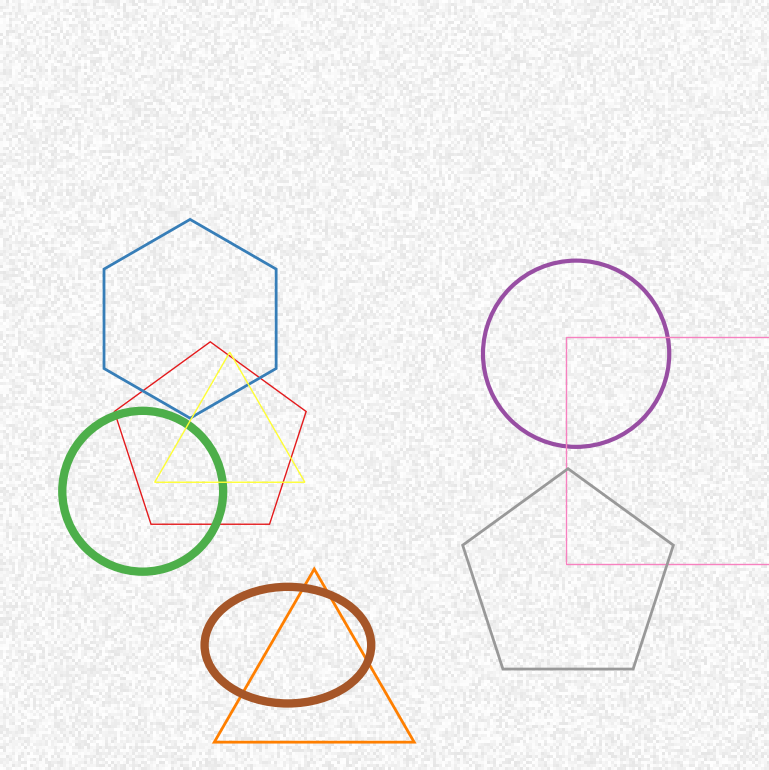[{"shape": "pentagon", "thickness": 0.5, "radius": 0.65, "center": [0.273, 0.425]}, {"shape": "hexagon", "thickness": 1, "radius": 0.65, "center": [0.247, 0.586]}, {"shape": "circle", "thickness": 3, "radius": 0.52, "center": [0.185, 0.362]}, {"shape": "circle", "thickness": 1.5, "radius": 0.6, "center": [0.748, 0.541]}, {"shape": "triangle", "thickness": 1, "radius": 0.75, "center": [0.408, 0.111]}, {"shape": "triangle", "thickness": 0.5, "radius": 0.56, "center": [0.298, 0.43]}, {"shape": "oval", "thickness": 3, "radius": 0.54, "center": [0.374, 0.162]}, {"shape": "square", "thickness": 0.5, "radius": 0.74, "center": [0.883, 0.415]}, {"shape": "pentagon", "thickness": 1, "radius": 0.72, "center": [0.738, 0.247]}]